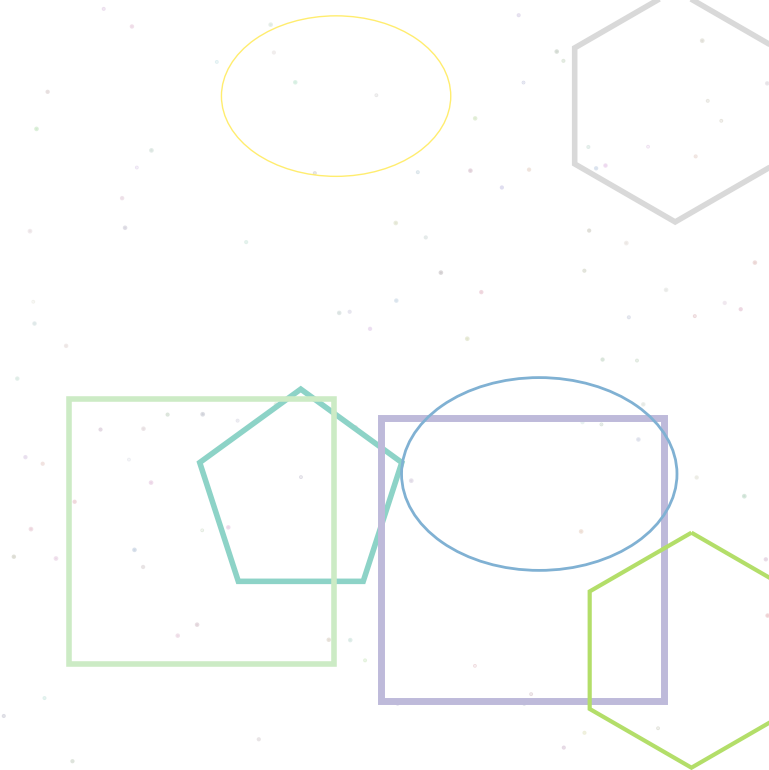[{"shape": "pentagon", "thickness": 2, "radius": 0.69, "center": [0.391, 0.357]}, {"shape": "square", "thickness": 2.5, "radius": 0.92, "center": [0.678, 0.274]}, {"shape": "oval", "thickness": 1, "radius": 0.89, "center": [0.7, 0.384]}, {"shape": "hexagon", "thickness": 1.5, "radius": 0.76, "center": [0.898, 0.156]}, {"shape": "hexagon", "thickness": 2, "radius": 0.75, "center": [0.877, 0.862]}, {"shape": "square", "thickness": 2, "radius": 0.86, "center": [0.261, 0.31]}, {"shape": "oval", "thickness": 0.5, "radius": 0.74, "center": [0.436, 0.875]}]